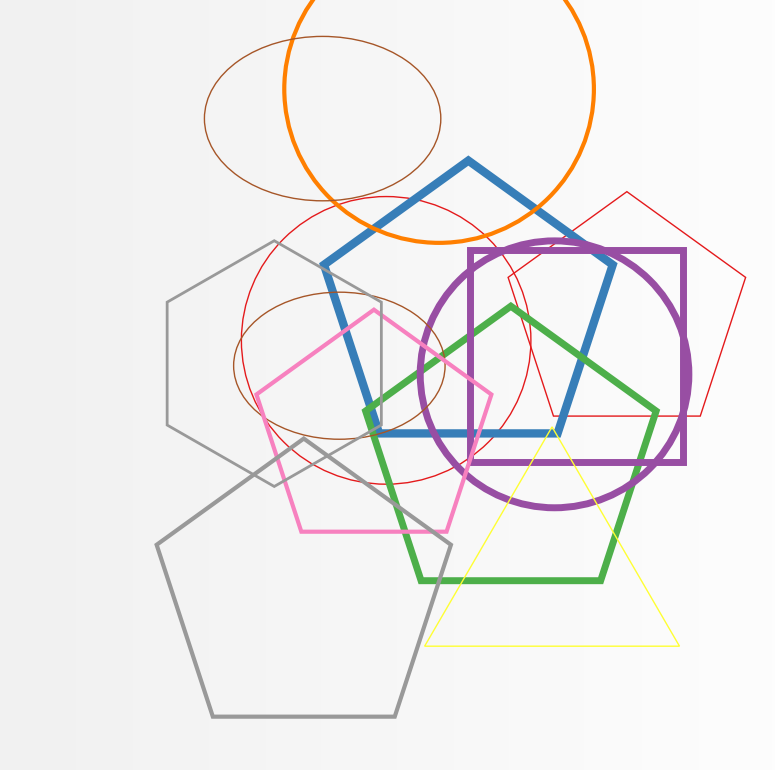[{"shape": "circle", "thickness": 0.5, "radius": 0.93, "center": [0.498, 0.558]}, {"shape": "pentagon", "thickness": 0.5, "radius": 0.81, "center": [0.809, 0.59]}, {"shape": "pentagon", "thickness": 3, "radius": 0.98, "center": [0.604, 0.596]}, {"shape": "pentagon", "thickness": 2.5, "radius": 0.99, "center": [0.659, 0.405]}, {"shape": "circle", "thickness": 2.5, "radius": 0.87, "center": [0.716, 0.514]}, {"shape": "square", "thickness": 2.5, "radius": 0.69, "center": [0.744, 0.538]}, {"shape": "circle", "thickness": 1.5, "radius": 1.0, "center": [0.567, 0.884]}, {"shape": "triangle", "thickness": 0.5, "radius": 0.95, "center": [0.712, 0.256]}, {"shape": "oval", "thickness": 0.5, "radius": 0.68, "center": [0.438, 0.525]}, {"shape": "oval", "thickness": 0.5, "radius": 0.76, "center": [0.416, 0.846]}, {"shape": "pentagon", "thickness": 1.5, "radius": 0.8, "center": [0.482, 0.438]}, {"shape": "hexagon", "thickness": 1, "radius": 0.8, "center": [0.354, 0.528]}, {"shape": "pentagon", "thickness": 1.5, "radius": 1.0, "center": [0.392, 0.231]}]